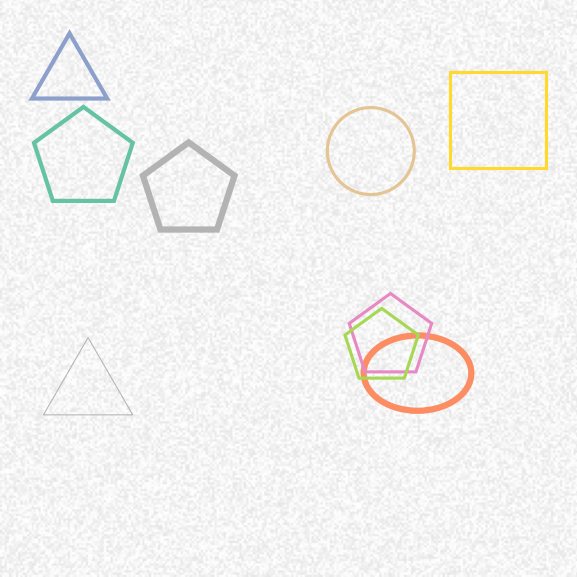[{"shape": "pentagon", "thickness": 2, "radius": 0.45, "center": [0.144, 0.724]}, {"shape": "oval", "thickness": 3, "radius": 0.47, "center": [0.723, 0.353]}, {"shape": "triangle", "thickness": 2, "radius": 0.38, "center": [0.12, 0.866]}, {"shape": "pentagon", "thickness": 1.5, "radius": 0.38, "center": [0.676, 0.416]}, {"shape": "pentagon", "thickness": 1.5, "radius": 0.33, "center": [0.661, 0.398]}, {"shape": "square", "thickness": 1.5, "radius": 0.42, "center": [0.862, 0.791]}, {"shape": "circle", "thickness": 1.5, "radius": 0.38, "center": [0.642, 0.738]}, {"shape": "triangle", "thickness": 0.5, "radius": 0.45, "center": [0.153, 0.325]}, {"shape": "pentagon", "thickness": 3, "radius": 0.42, "center": [0.327, 0.669]}]